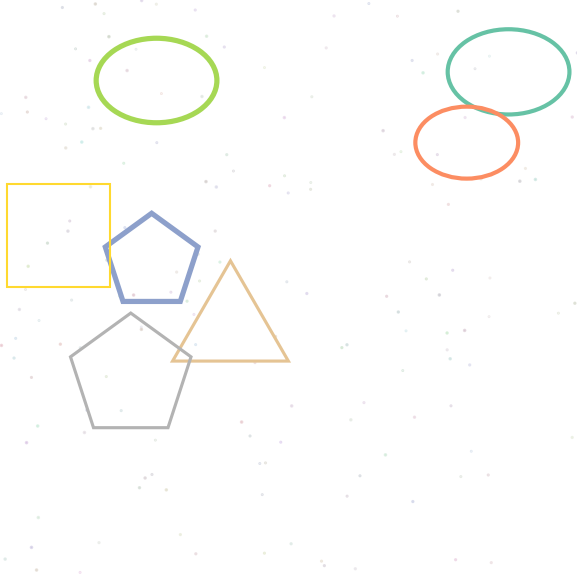[{"shape": "oval", "thickness": 2, "radius": 0.53, "center": [0.881, 0.875]}, {"shape": "oval", "thickness": 2, "radius": 0.45, "center": [0.808, 0.752]}, {"shape": "pentagon", "thickness": 2.5, "radius": 0.42, "center": [0.263, 0.545]}, {"shape": "oval", "thickness": 2.5, "radius": 0.52, "center": [0.271, 0.86]}, {"shape": "square", "thickness": 1, "radius": 0.45, "center": [0.102, 0.592]}, {"shape": "triangle", "thickness": 1.5, "radius": 0.58, "center": [0.399, 0.432]}, {"shape": "pentagon", "thickness": 1.5, "radius": 0.55, "center": [0.226, 0.347]}]